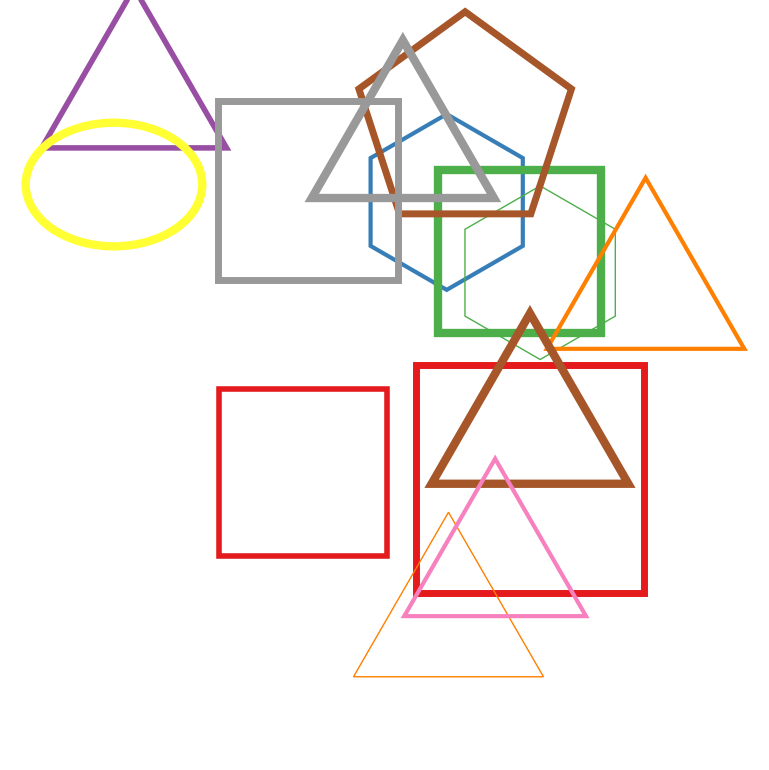[{"shape": "square", "thickness": 2.5, "radius": 0.74, "center": [0.688, 0.378]}, {"shape": "square", "thickness": 2, "radius": 0.54, "center": [0.393, 0.386]}, {"shape": "hexagon", "thickness": 1.5, "radius": 0.57, "center": [0.58, 0.738]}, {"shape": "hexagon", "thickness": 0.5, "radius": 0.56, "center": [0.701, 0.646]}, {"shape": "square", "thickness": 3, "radius": 0.53, "center": [0.675, 0.674]}, {"shape": "triangle", "thickness": 2, "radius": 0.69, "center": [0.174, 0.877]}, {"shape": "triangle", "thickness": 1.5, "radius": 0.74, "center": [0.838, 0.621]}, {"shape": "triangle", "thickness": 0.5, "radius": 0.71, "center": [0.582, 0.192]}, {"shape": "oval", "thickness": 3, "radius": 0.57, "center": [0.148, 0.76]}, {"shape": "triangle", "thickness": 3, "radius": 0.74, "center": [0.688, 0.446]}, {"shape": "pentagon", "thickness": 2.5, "radius": 0.73, "center": [0.604, 0.84]}, {"shape": "triangle", "thickness": 1.5, "radius": 0.68, "center": [0.643, 0.268]}, {"shape": "triangle", "thickness": 3, "radius": 0.68, "center": [0.523, 0.811]}, {"shape": "square", "thickness": 2.5, "radius": 0.58, "center": [0.4, 0.753]}]